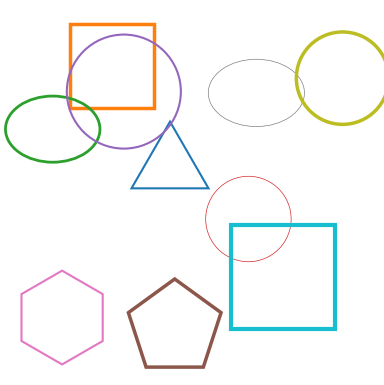[{"shape": "triangle", "thickness": 1.5, "radius": 0.58, "center": [0.442, 0.569]}, {"shape": "square", "thickness": 2.5, "radius": 0.55, "center": [0.29, 0.828]}, {"shape": "oval", "thickness": 2, "radius": 0.61, "center": [0.137, 0.665]}, {"shape": "circle", "thickness": 0.5, "radius": 0.55, "center": [0.645, 0.431]}, {"shape": "circle", "thickness": 1.5, "radius": 0.74, "center": [0.322, 0.762]}, {"shape": "pentagon", "thickness": 2.5, "radius": 0.63, "center": [0.454, 0.149]}, {"shape": "hexagon", "thickness": 1.5, "radius": 0.61, "center": [0.161, 0.175]}, {"shape": "oval", "thickness": 0.5, "radius": 0.62, "center": [0.666, 0.759]}, {"shape": "circle", "thickness": 2.5, "radius": 0.6, "center": [0.89, 0.797]}, {"shape": "square", "thickness": 3, "radius": 0.68, "center": [0.735, 0.281]}]